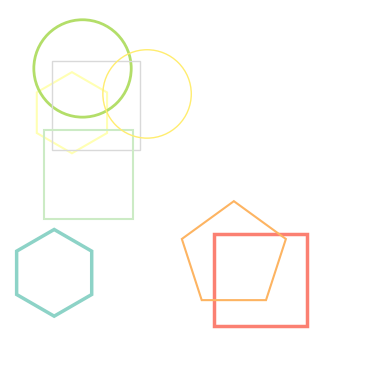[{"shape": "hexagon", "thickness": 2.5, "radius": 0.56, "center": [0.141, 0.291]}, {"shape": "hexagon", "thickness": 1.5, "radius": 0.53, "center": [0.187, 0.707]}, {"shape": "square", "thickness": 2.5, "radius": 0.6, "center": [0.677, 0.272]}, {"shape": "pentagon", "thickness": 1.5, "radius": 0.71, "center": [0.607, 0.335]}, {"shape": "circle", "thickness": 2, "radius": 0.63, "center": [0.214, 0.822]}, {"shape": "square", "thickness": 1, "radius": 0.57, "center": [0.25, 0.726]}, {"shape": "square", "thickness": 1.5, "radius": 0.57, "center": [0.229, 0.547]}, {"shape": "circle", "thickness": 1, "radius": 0.57, "center": [0.382, 0.756]}]